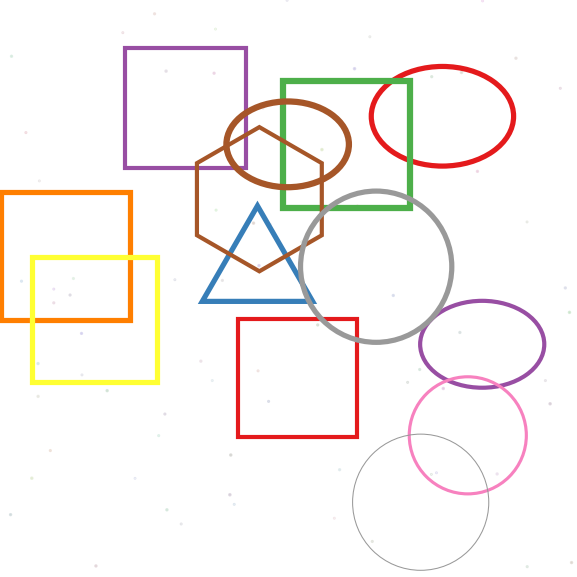[{"shape": "oval", "thickness": 2.5, "radius": 0.62, "center": [0.766, 0.798]}, {"shape": "square", "thickness": 2, "radius": 0.51, "center": [0.515, 0.345]}, {"shape": "triangle", "thickness": 2.5, "radius": 0.55, "center": [0.446, 0.532]}, {"shape": "square", "thickness": 3, "radius": 0.55, "center": [0.6, 0.749]}, {"shape": "square", "thickness": 2, "radius": 0.52, "center": [0.322, 0.812]}, {"shape": "oval", "thickness": 2, "radius": 0.54, "center": [0.835, 0.403]}, {"shape": "square", "thickness": 2.5, "radius": 0.56, "center": [0.113, 0.556]}, {"shape": "square", "thickness": 2.5, "radius": 0.54, "center": [0.164, 0.446]}, {"shape": "oval", "thickness": 3, "radius": 0.53, "center": [0.498, 0.749]}, {"shape": "hexagon", "thickness": 2, "radius": 0.62, "center": [0.449, 0.654]}, {"shape": "circle", "thickness": 1.5, "radius": 0.51, "center": [0.81, 0.245]}, {"shape": "circle", "thickness": 0.5, "radius": 0.59, "center": [0.728, 0.129]}, {"shape": "circle", "thickness": 2.5, "radius": 0.65, "center": [0.651, 0.537]}]